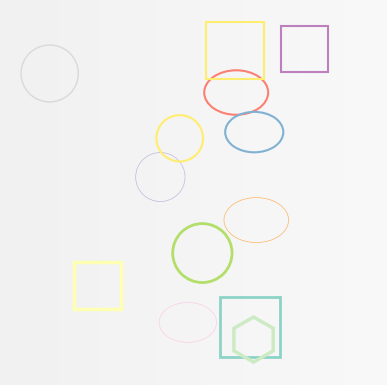[{"shape": "square", "thickness": 2, "radius": 0.39, "center": [0.645, 0.15]}, {"shape": "square", "thickness": 2.5, "radius": 0.31, "center": [0.251, 0.258]}, {"shape": "circle", "thickness": 0.5, "radius": 0.32, "center": [0.414, 0.54]}, {"shape": "oval", "thickness": 1.5, "radius": 0.41, "center": [0.61, 0.76]}, {"shape": "oval", "thickness": 1.5, "radius": 0.38, "center": [0.656, 0.657]}, {"shape": "oval", "thickness": 0.5, "radius": 0.42, "center": [0.661, 0.428]}, {"shape": "circle", "thickness": 2, "radius": 0.38, "center": [0.522, 0.343]}, {"shape": "oval", "thickness": 0.5, "radius": 0.37, "center": [0.485, 0.163]}, {"shape": "circle", "thickness": 1, "radius": 0.37, "center": [0.128, 0.809]}, {"shape": "square", "thickness": 1.5, "radius": 0.3, "center": [0.786, 0.873]}, {"shape": "hexagon", "thickness": 2.5, "radius": 0.29, "center": [0.654, 0.118]}, {"shape": "circle", "thickness": 1.5, "radius": 0.3, "center": [0.464, 0.641]}, {"shape": "square", "thickness": 1.5, "radius": 0.37, "center": [0.607, 0.868]}]